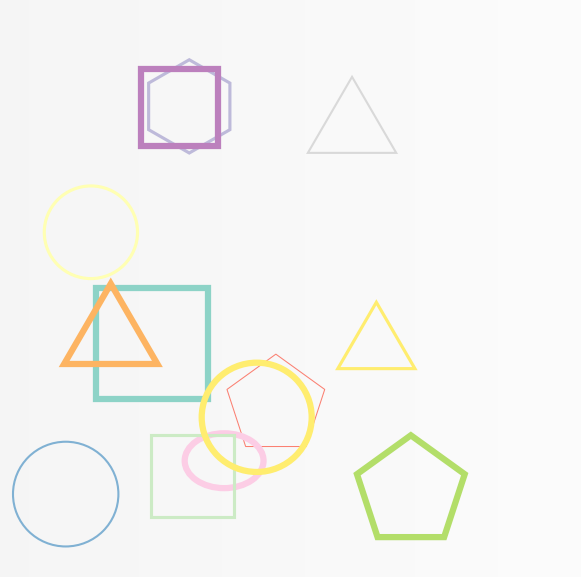[{"shape": "square", "thickness": 3, "radius": 0.48, "center": [0.261, 0.404]}, {"shape": "circle", "thickness": 1.5, "radius": 0.4, "center": [0.156, 0.597]}, {"shape": "hexagon", "thickness": 1.5, "radius": 0.4, "center": [0.326, 0.815]}, {"shape": "pentagon", "thickness": 0.5, "radius": 0.44, "center": [0.475, 0.297]}, {"shape": "circle", "thickness": 1, "radius": 0.45, "center": [0.113, 0.144]}, {"shape": "triangle", "thickness": 3, "radius": 0.46, "center": [0.191, 0.415]}, {"shape": "pentagon", "thickness": 3, "radius": 0.49, "center": [0.707, 0.148]}, {"shape": "oval", "thickness": 3, "radius": 0.34, "center": [0.386, 0.201]}, {"shape": "triangle", "thickness": 1, "radius": 0.44, "center": [0.606, 0.778]}, {"shape": "square", "thickness": 3, "radius": 0.33, "center": [0.309, 0.813]}, {"shape": "square", "thickness": 1.5, "radius": 0.36, "center": [0.331, 0.175]}, {"shape": "triangle", "thickness": 1.5, "radius": 0.38, "center": [0.647, 0.399]}, {"shape": "circle", "thickness": 3, "radius": 0.47, "center": [0.442, 0.277]}]